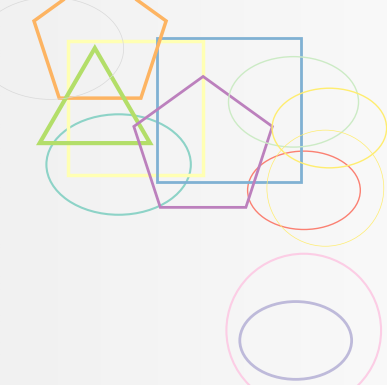[{"shape": "oval", "thickness": 1.5, "radius": 0.93, "center": [0.306, 0.573]}, {"shape": "square", "thickness": 2.5, "radius": 0.87, "center": [0.349, 0.719]}, {"shape": "oval", "thickness": 2, "radius": 0.72, "center": [0.763, 0.116]}, {"shape": "oval", "thickness": 1, "radius": 0.73, "center": [0.784, 0.506]}, {"shape": "square", "thickness": 2, "radius": 0.93, "center": [0.591, 0.715]}, {"shape": "pentagon", "thickness": 2.5, "radius": 0.9, "center": [0.258, 0.89]}, {"shape": "triangle", "thickness": 3, "radius": 0.82, "center": [0.245, 0.711]}, {"shape": "circle", "thickness": 1.5, "radius": 1.0, "center": [0.784, 0.141]}, {"shape": "oval", "thickness": 0.5, "radius": 0.95, "center": [0.13, 0.874]}, {"shape": "pentagon", "thickness": 2, "radius": 0.94, "center": [0.524, 0.613]}, {"shape": "oval", "thickness": 1, "radius": 0.84, "center": [0.757, 0.735]}, {"shape": "circle", "thickness": 0.5, "radius": 0.75, "center": [0.84, 0.511]}, {"shape": "oval", "thickness": 1, "radius": 0.74, "center": [0.85, 0.667]}]